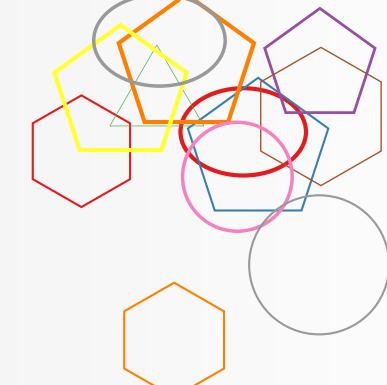[{"shape": "hexagon", "thickness": 1.5, "radius": 0.73, "center": [0.21, 0.607]}, {"shape": "oval", "thickness": 3, "radius": 0.81, "center": [0.628, 0.658]}, {"shape": "pentagon", "thickness": 1.5, "radius": 0.95, "center": [0.666, 0.607]}, {"shape": "triangle", "thickness": 0.5, "radius": 0.7, "center": [0.405, 0.743]}, {"shape": "pentagon", "thickness": 2, "radius": 0.75, "center": [0.826, 0.829]}, {"shape": "hexagon", "thickness": 1.5, "radius": 0.74, "center": [0.449, 0.117]}, {"shape": "pentagon", "thickness": 3, "radius": 0.92, "center": [0.481, 0.831]}, {"shape": "pentagon", "thickness": 3, "radius": 0.9, "center": [0.311, 0.756]}, {"shape": "hexagon", "thickness": 1, "radius": 0.9, "center": [0.828, 0.697]}, {"shape": "circle", "thickness": 2.5, "radius": 0.71, "center": [0.613, 0.541]}, {"shape": "oval", "thickness": 2.5, "radius": 0.85, "center": [0.412, 0.895]}, {"shape": "circle", "thickness": 1.5, "radius": 0.9, "center": [0.824, 0.312]}]